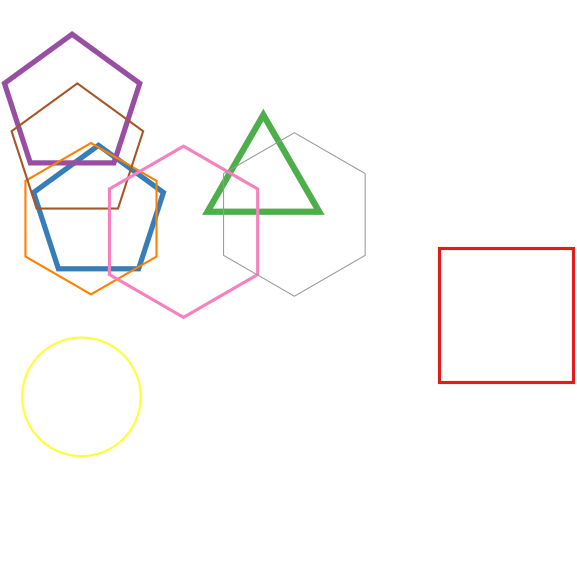[{"shape": "square", "thickness": 1.5, "radius": 0.58, "center": [0.876, 0.454]}, {"shape": "pentagon", "thickness": 2.5, "radius": 0.59, "center": [0.171, 0.629]}, {"shape": "triangle", "thickness": 3, "radius": 0.56, "center": [0.456, 0.688]}, {"shape": "pentagon", "thickness": 2.5, "radius": 0.62, "center": [0.125, 0.817]}, {"shape": "hexagon", "thickness": 1, "radius": 0.66, "center": [0.158, 0.62]}, {"shape": "circle", "thickness": 1, "radius": 0.51, "center": [0.141, 0.312]}, {"shape": "pentagon", "thickness": 1, "radius": 0.6, "center": [0.134, 0.735]}, {"shape": "hexagon", "thickness": 1.5, "radius": 0.74, "center": [0.318, 0.598]}, {"shape": "hexagon", "thickness": 0.5, "radius": 0.71, "center": [0.51, 0.628]}]